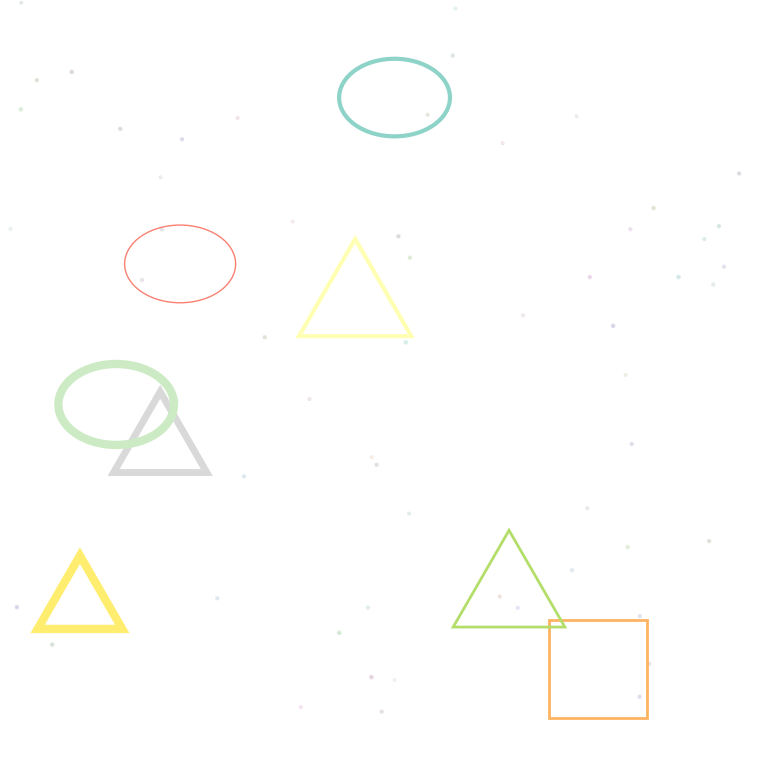[{"shape": "oval", "thickness": 1.5, "radius": 0.36, "center": [0.512, 0.873]}, {"shape": "triangle", "thickness": 1.5, "radius": 0.42, "center": [0.461, 0.606]}, {"shape": "oval", "thickness": 0.5, "radius": 0.36, "center": [0.234, 0.657]}, {"shape": "square", "thickness": 1, "radius": 0.32, "center": [0.777, 0.131]}, {"shape": "triangle", "thickness": 1, "radius": 0.42, "center": [0.661, 0.228]}, {"shape": "triangle", "thickness": 2.5, "radius": 0.35, "center": [0.208, 0.421]}, {"shape": "oval", "thickness": 3, "radius": 0.38, "center": [0.151, 0.475]}, {"shape": "triangle", "thickness": 3, "radius": 0.32, "center": [0.104, 0.215]}]